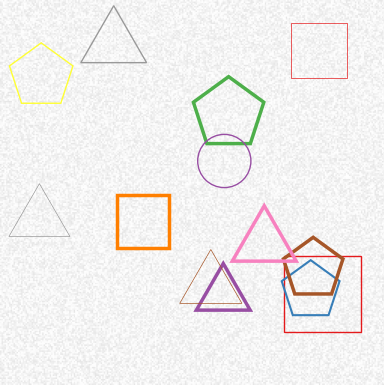[{"shape": "square", "thickness": 1, "radius": 0.5, "center": [0.838, 0.236]}, {"shape": "square", "thickness": 0.5, "radius": 0.36, "center": [0.828, 0.869]}, {"shape": "pentagon", "thickness": 1.5, "radius": 0.39, "center": [0.807, 0.245]}, {"shape": "pentagon", "thickness": 2.5, "radius": 0.48, "center": [0.594, 0.705]}, {"shape": "circle", "thickness": 1, "radius": 0.35, "center": [0.583, 0.582]}, {"shape": "triangle", "thickness": 2.5, "radius": 0.4, "center": [0.58, 0.235]}, {"shape": "square", "thickness": 2.5, "radius": 0.34, "center": [0.372, 0.425]}, {"shape": "pentagon", "thickness": 1, "radius": 0.43, "center": [0.107, 0.802]}, {"shape": "triangle", "thickness": 0.5, "radius": 0.47, "center": [0.548, 0.259]}, {"shape": "pentagon", "thickness": 2.5, "radius": 0.41, "center": [0.813, 0.302]}, {"shape": "triangle", "thickness": 2.5, "radius": 0.48, "center": [0.686, 0.37]}, {"shape": "triangle", "thickness": 1, "radius": 0.49, "center": [0.295, 0.887]}, {"shape": "triangle", "thickness": 0.5, "radius": 0.46, "center": [0.102, 0.431]}]